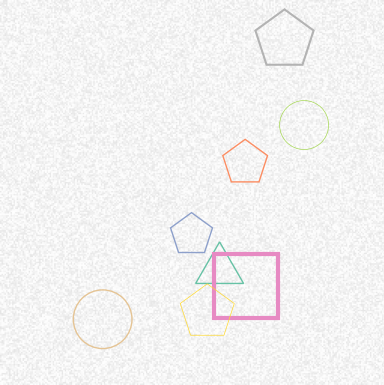[{"shape": "triangle", "thickness": 1, "radius": 0.36, "center": [0.57, 0.3]}, {"shape": "pentagon", "thickness": 1, "radius": 0.31, "center": [0.637, 0.577]}, {"shape": "pentagon", "thickness": 1, "radius": 0.29, "center": [0.497, 0.39]}, {"shape": "square", "thickness": 3, "radius": 0.41, "center": [0.639, 0.258]}, {"shape": "circle", "thickness": 0.5, "radius": 0.32, "center": [0.79, 0.675]}, {"shape": "pentagon", "thickness": 0.5, "radius": 0.37, "center": [0.538, 0.189]}, {"shape": "circle", "thickness": 1, "radius": 0.38, "center": [0.267, 0.171]}, {"shape": "pentagon", "thickness": 1.5, "radius": 0.4, "center": [0.739, 0.896]}]